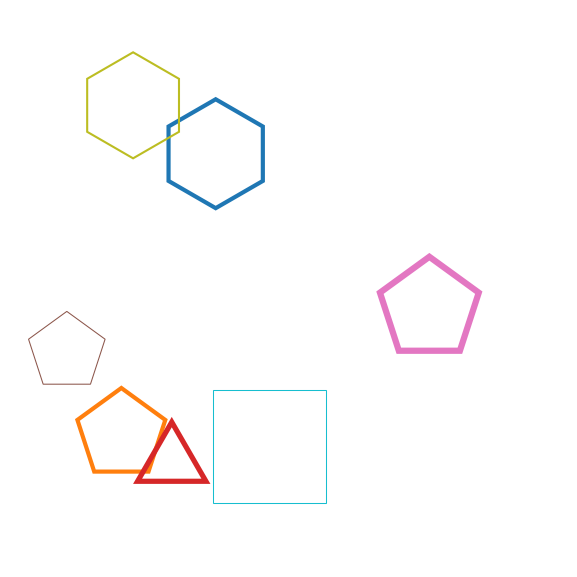[{"shape": "hexagon", "thickness": 2, "radius": 0.47, "center": [0.373, 0.733]}, {"shape": "pentagon", "thickness": 2, "radius": 0.4, "center": [0.21, 0.247]}, {"shape": "triangle", "thickness": 2.5, "radius": 0.34, "center": [0.297, 0.2]}, {"shape": "pentagon", "thickness": 0.5, "radius": 0.35, "center": [0.116, 0.39]}, {"shape": "pentagon", "thickness": 3, "radius": 0.45, "center": [0.743, 0.465]}, {"shape": "hexagon", "thickness": 1, "radius": 0.46, "center": [0.23, 0.817]}, {"shape": "square", "thickness": 0.5, "radius": 0.49, "center": [0.467, 0.227]}]